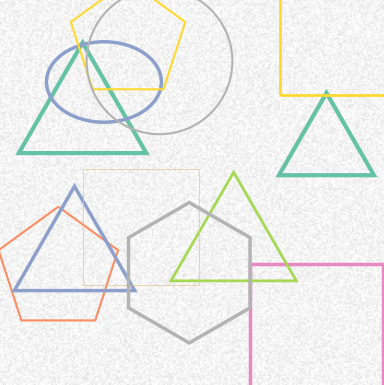[{"shape": "triangle", "thickness": 3, "radius": 0.71, "center": [0.848, 0.616]}, {"shape": "triangle", "thickness": 3, "radius": 0.96, "center": [0.214, 0.698]}, {"shape": "pentagon", "thickness": 1.5, "radius": 0.82, "center": [0.151, 0.3]}, {"shape": "triangle", "thickness": 2.5, "radius": 0.9, "center": [0.193, 0.335]}, {"shape": "oval", "thickness": 2.5, "radius": 0.75, "center": [0.27, 0.787]}, {"shape": "square", "thickness": 2.5, "radius": 0.86, "center": [0.822, 0.143]}, {"shape": "triangle", "thickness": 2, "radius": 0.94, "center": [0.607, 0.365]}, {"shape": "pentagon", "thickness": 1.5, "radius": 0.78, "center": [0.333, 0.895]}, {"shape": "square", "thickness": 2, "radius": 0.72, "center": [0.871, 0.899]}, {"shape": "square", "thickness": 0.5, "radius": 0.75, "center": [0.367, 0.41]}, {"shape": "circle", "thickness": 1.5, "radius": 0.95, "center": [0.414, 0.841]}, {"shape": "hexagon", "thickness": 2.5, "radius": 0.91, "center": [0.492, 0.292]}]